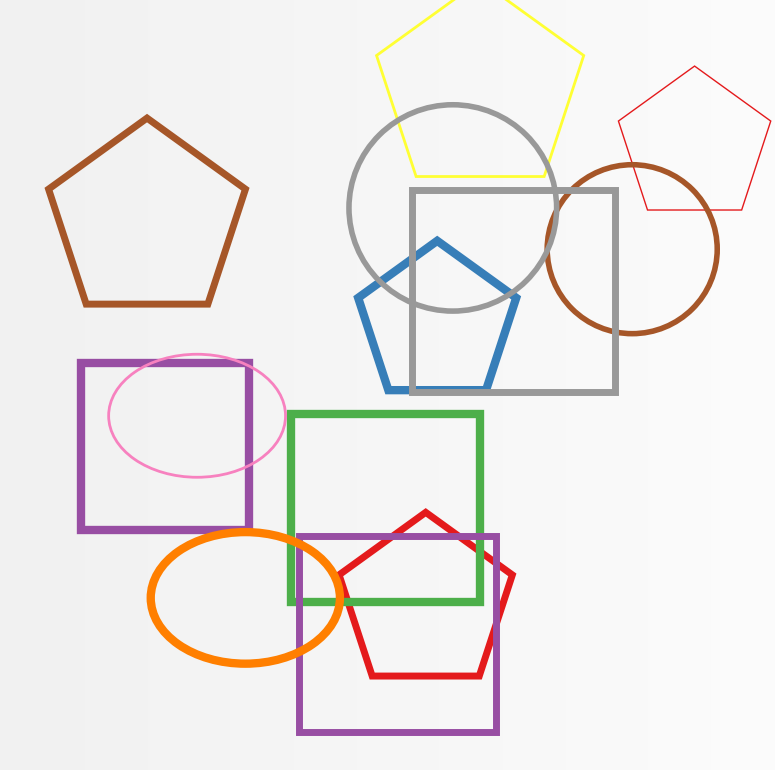[{"shape": "pentagon", "thickness": 2.5, "radius": 0.59, "center": [0.549, 0.217]}, {"shape": "pentagon", "thickness": 0.5, "radius": 0.52, "center": [0.896, 0.811]}, {"shape": "pentagon", "thickness": 3, "radius": 0.54, "center": [0.564, 0.58]}, {"shape": "square", "thickness": 3, "radius": 0.61, "center": [0.498, 0.341]}, {"shape": "square", "thickness": 3, "radius": 0.54, "center": [0.213, 0.42]}, {"shape": "square", "thickness": 2.5, "radius": 0.63, "center": [0.513, 0.176]}, {"shape": "oval", "thickness": 3, "radius": 0.61, "center": [0.317, 0.224]}, {"shape": "pentagon", "thickness": 1, "radius": 0.7, "center": [0.62, 0.884]}, {"shape": "circle", "thickness": 2, "radius": 0.55, "center": [0.816, 0.676]}, {"shape": "pentagon", "thickness": 2.5, "radius": 0.67, "center": [0.19, 0.713]}, {"shape": "oval", "thickness": 1, "radius": 0.57, "center": [0.254, 0.46]}, {"shape": "square", "thickness": 2.5, "radius": 0.65, "center": [0.662, 0.622]}, {"shape": "circle", "thickness": 2, "radius": 0.67, "center": [0.584, 0.73]}]